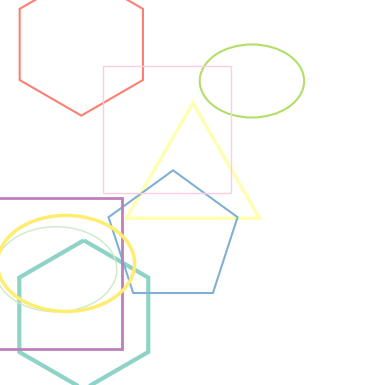[{"shape": "hexagon", "thickness": 3, "radius": 0.97, "center": [0.218, 0.182]}, {"shape": "triangle", "thickness": 2.5, "radius": 1.0, "center": [0.501, 0.533]}, {"shape": "hexagon", "thickness": 1.5, "radius": 0.92, "center": [0.211, 0.885]}, {"shape": "pentagon", "thickness": 1.5, "radius": 0.88, "center": [0.45, 0.381]}, {"shape": "oval", "thickness": 1.5, "radius": 0.68, "center": [0.654, 0.79]}, {"shape": "square", "thickness": 1, "radius": 0.83, "center": [0.435, 0.664]}, {"shape": "square", "thickness": 2, "radius": 0.98, "center": [0.122, 0.29]}, {"shape": "oval", "thickness": 1, "radius": 0.79, "center": [0.146, 0.301]}, {"shape": "oval", "thickness": 2.5, "radius": 0.89, "center": [0.171, 0.316]}]